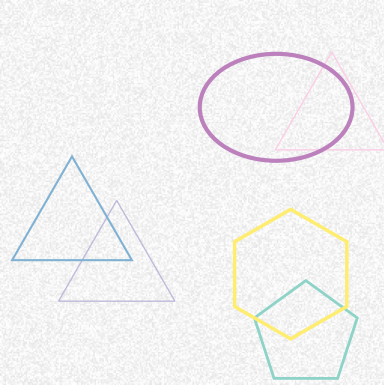[{"shape": "pentagon", "thickness": 2, "radius": 0.7, "center": [0.794, 0.131]}, {"shape": "triangle", "thickness": 1, "radius": 0.87, "center": [0.303, 0.305]}, {"shape": "triangle", "thickness": 1.5, "radius": 0.9, "center": [0.187, 0.414]}, {"shape": "triangle", "thickness": 1, "radius": 0.85, "center": [0.862, 0.695]}, {"shape": "oval", "thickness": 3, "radius": 0.99, "center": [0.717, 0.721]}, {"shape": "hexagon", "thickness": 2.5, "radius": 0.84, "center": [0.755, 0.288]}]